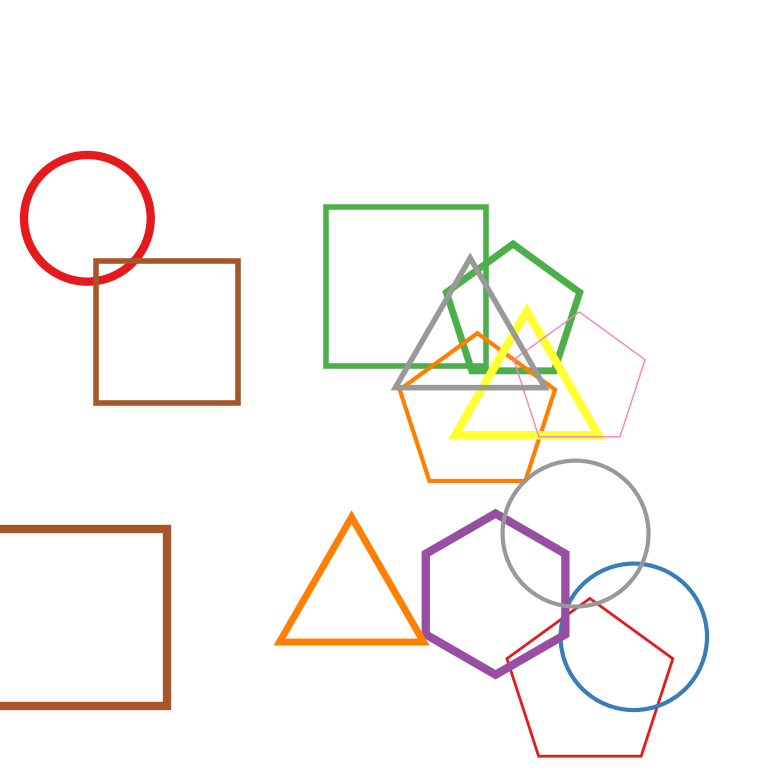[{"shape": "circle", "thickness": 3, "radius": 0.41, "center": [0.113, 0.716]}, {"shape": "pentagon", "thickness": 1, "radius": 0.57, "center": [0.766, 0.11]}, {"shape": "circle", "thickness": 1.5, "radius": 0.48, "center": [0.823, 0.173]}, {"shape": "square", "thickness": 2, "radius": 0.52, "center": [0.527, 0.628]}, {"shape": "pentagon", "thickness": 2.5, "radius": 0.46, "center": [0.666, 0.592]}, {"shape": "hexagon", "thickness": 3, "radius": 0.52, "center": [0.644, 0.228]}, {"shape": "triangle", "thickness": 2.5, "radius": 0.54, "center": [0.457, 0.22]}, {"shape": "pentagon", "thickness": 1.5, "radius": 0.53, "center": [0.62, 0.461]}, {"shape": "triangle", "thickness": 3, "radius": 0.54, "center": [0.684, 0.489]}, {"shape": "square", "thickness": 3, "radius": 0.57, "center": [0.102, 0.198]}, {"shape": "square", "thickness": 2, "radius": 0.46, "center": [0.217, 0.569]}, {"shape": "pentagon", "thickness": 0.5, "radius": 0.45, "center": [0.752, 0.505]}, {"shape": "circle", "thickness": 1.5, "radius": 0.47, "center": [0.747, 0.307]}, {"shape": "triangle", "thickness": 2, "radius": 0.56, "center": [0.611, 0.553]}]